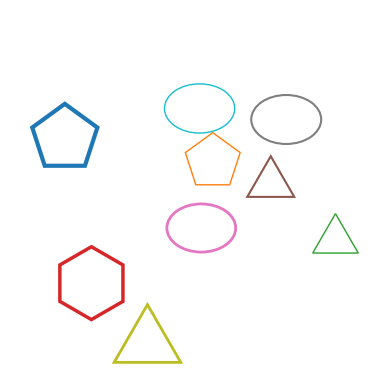[{"shape": "pentagon", "thickness": 3, "radius": 0.44, "center": [0.168, 0.641]}, {"shape": "pentagon", "thickness": 1, "radius": 0.37, "center": [0.553, 0.581]}, {"shape": "triangle", "thickness": 1, "radius": 0.34, "center": [0.871, 0.377]}, {"shape": "hexagon", "thickness": 2.5, "radius": 0.47, "center": [0.237, 0.265]}, {"shape": "triangle", "thickness": 1.5, "radius": 0.35, "center": [0.703, 0.524]}, {"shape": "oval", "thickness": 2, "radius": 0.45, "center": [0.523, 0.408]}, {"shape": "oval", "thickness": 1.5, "radius": 0.45, "center": [0.743, 0.69]}, {"shape": "triangle", "thickness": 2, "radius": 0.5, "center": [0.383, 0.109]}, {"shape": "oval", "thickness": 1, "radius": 0.46, "center": [0.518, 0.718]}]